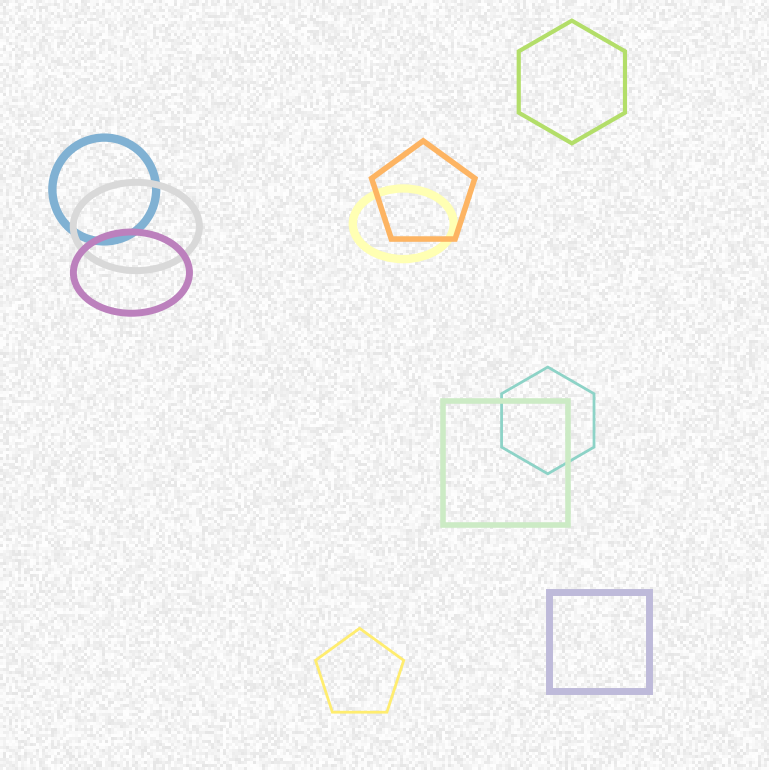[{"shape": "hexagon", "thickness": 1, "radius": 0.35, "center": [0.711, 0.454]}, {"shape": "oval", "thickness": 3, "radius": 0.33, "center": [0.524, 0.709]}, {"shape": "square", "thickness": 2.5, "radius": 0.32, "center": [0.778, 0.167]}, {"shape": "circle", "thickness": 3, "radius": 0.34, "center": [0.135, 0.754]}, {"shape": "pentagon", "thickness": 2, "radius": 0.35, "center": [0.55, 0.747]}, {"shape": "hexagon", "thickness": 1.5, "radius": 0.4, "center": [0.743, 0.894]}, {"shape": "oval", "thickness": 2.5, "radius": 0.41, "center": [0.177, 0.706]}, {"shape": "oval", "thickness": 2.5, "radius": 0.38, "center": [0.171, 0.646]}, {"shape": "square", "thickness": 2, "radius": 0.4, "center": [0.656, 0.399]}, {"shape": "pentagon", "thickness": 1, "radius": 0.3, "center": [0.467, 0.124]}]